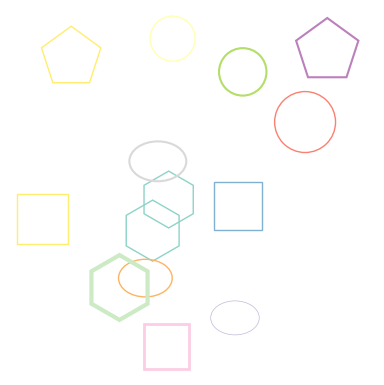[{"shape": "hexagon", "thickness": 1, "radius": 0.4, "center": [0.397, 0.401]}, {"shape": "hexagon", "thickness": 1, "radius": 0.37, "center": [0.438, 0.482]}, {"shape": "circle", "thickness": 1, "radius": 0.29, "center": [0.448, 0.9]}, {"shape": "oval", "thickness": 0.5, "radius": 0.32, "center": [0.61, 0.174]}, {"shape": "circle", "thickness": 1, "radius": 0.4, "center": [0.792, 0.683]}, {"shape": "square", "thickness": 1, "radius": 0.31, "center": [0.619, 0.464]}, {"shape": "oval", "thickness": 1, "radius": 0.35, "center": [0.378, 0.278]}, {"shape": "circle", "thickness": 1.5, "radius": 0.31, "center": [0.631, 0.813]}, {"shape": "square", "thickness": 2, "radius": 0.29, "center": [0.431, 0.101]}, {"shape": "oval", "thickness": 1.5, "radius": 0.37, "center": [0.41, 0.581]}, {"shape": "pentagon", "thickness": 1.5, "radius": 0.43, "center": [0.85, 0.868]}, {"shape": "hexagon", "thickness": 3, "radius": 0.42, "center": [0.31, 0.253]}, {"shape": "square", "thickness": 1, "radius": 0.33, "center": [0.11, 0.432]}, {"shape": "pentagon", "thickness": 1, "radius": 0.41, "center": [0.185, 0.851]}]